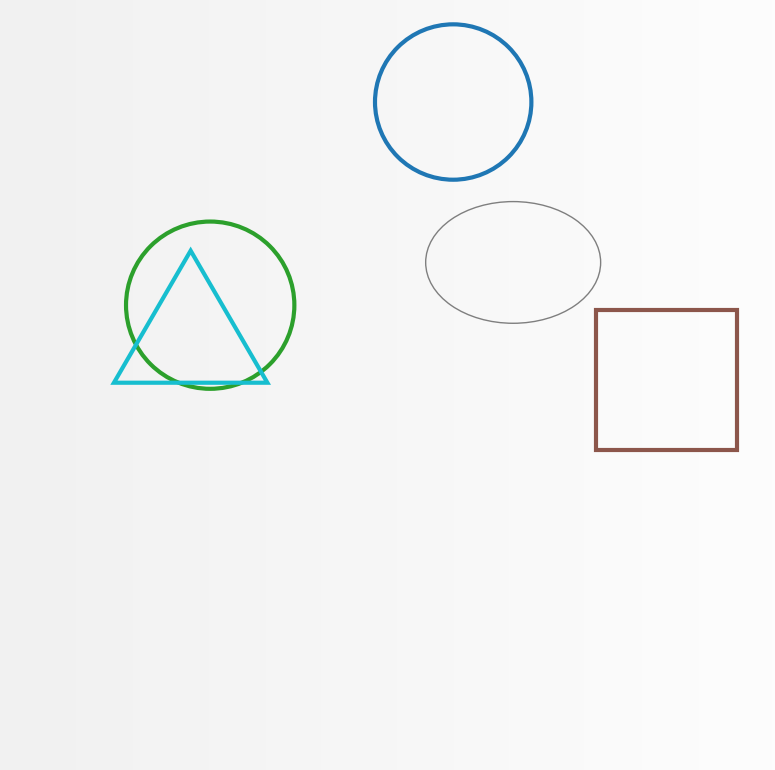[{"shape": "circle", "thickness": 1.5, "radius": 0.5, "center": [0.585, 0.868]}, {"shape": "circle", "thickness": 1.5, "radius": 0.54, "center": [0.271, 0.604]}, {"shape": "square", "thickness": 1.5, "radius": 0.46, "center": [0.86, 0.507]}, {"shape": "oval", "thickness": 0.5, "radius": 0.56, "center": [0.662, 0.659]}, {"shape": "triangle", "thickness": 1.5, "radius": 0.57, "center": [0.246, 0.56]}]